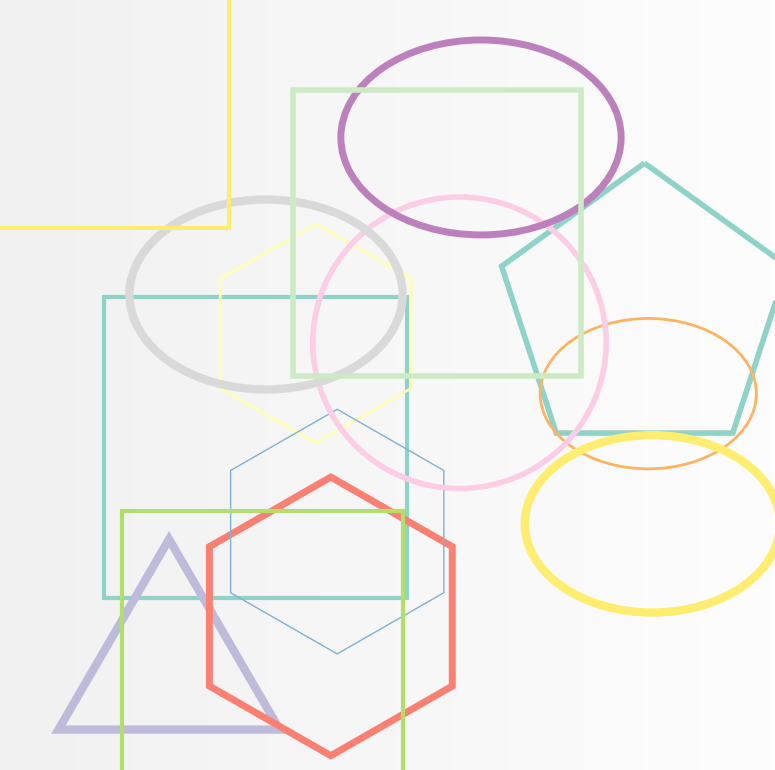[{"shape": "pentagon", "thickness": 2, "radius": 0.97, "center": [0.832, 0.594]}, {"shape": "square", "thickness": 1.5, "radius": 0.98, "center": [0.33, 0.419]}, {"shape": "hexagon", "thickness": 1, "radius": 0.71, "center": [0.407, 0.567]}, {"shape": "triangle", "thickness": 3, "radius": 0.82, "center": [0.218, 0.135]}, {"shape": "hexagon", "thickness": 2.5, "radius": 0.9, "center": [0.427, 0.2]}, {"shape": "hexagon", "thickness": 0.5, "radius": 0.79, "center": [0.435, 0.31]}, {"shape": "oval", "thickness": 1, "radius": 0.7, "center": [0.836, 0.489]}, {"shape": "square", "thickness": 1.5, "radius": 0.91, "center": [0.339, 0.155]}, {"shape": "circle", "thickness": 2, "radius": 0.95, "center": [0.593, 0.555]}, {"shape": "oval", "thickness": 3, "radius": 0.88, "center": [0.343, 0.617]}, {"shape": "oval", "thickness": 2.5, "radius": 0.9, "center": [0.621, 0.821]}, {"shape": "square", "thickness": 2, "radius": 0.93, "center": [0.564, 0.698]}, {"shape": "square", "thickness": 1.5, "radius": 0.8, "center": [0.135, 0.864]}, {"shape": "oval", "thickness": 3, "radius": 0.82, "center": [0.842, 0.32]}]